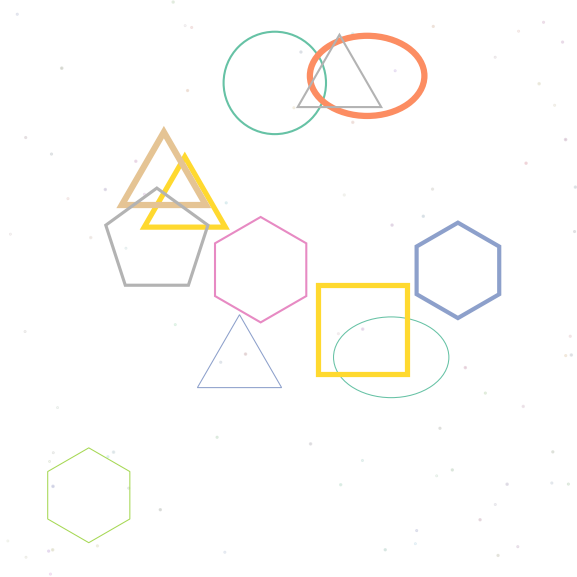[{"shape": "oval", "thickness": 0.5, "radius": 0.5, "center": [0.677, 0.38]}, {"shape": "circle", "thickness": 1, "radius": 0.44, "center": [0.476, 0.856]}, {"shape": "oval", "thickness": 3, "radius": 0.5, "center": [0.636, 0.868]}, {"shape": "triangle", "thickness": 0.5, "radius": 0.42, "center": [0.415, 0.37]}, {"shape": "hexagon", "thickness": 2, "radius": 0.41, "center": [0.793, 0.531]}, {"shape": "hexagon", "thickness": 1, "radius": 0.46, "center": [0.451, 0.532]}, {"shape": "hexagon", "thickness": 0.5, "radius": 0.41, "center": [0.154, 0.142]}, {"shape": "triangle", "thickness": 2.5, "radius": 0.41, "center": [0.32, 0.646]}, {"shape": "square", "thickness": 2.5, "radius": 0.38, "center": [0.628, 0.428]}, {"shape": "triangle", "thickness": 3, "radius": 0.42, "center": [0.284, 0.686]}, {"shape": "pentagon", "thickness": 1.5, "radius": 0.46, "center": [0.272, 0.58]}, {"shape": "triangle", "thickness": 1, "radius": 0.42, "center": [0.588, 0.855]}]